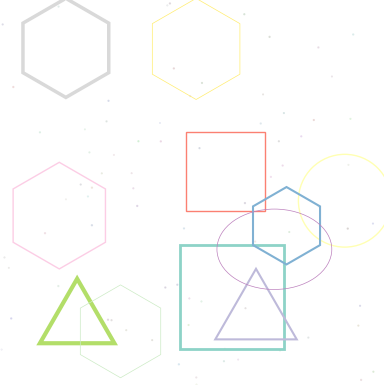[{"shape": "square", "thickness": 2, "radius": 0.68, "center": [0.603, 0.228]}, {"shape": "circle", "thickness": 1, "radius": 0.6, "center": [0.896, 0.479]}, {"shape": "triangle", "thickness": 1.5, "radius": 0.61, "center": [0.665, 0.18]}, {"shape": "square", "thickness": 1, "radius": 0.51, "center": [0.585, 0.555]}, {"shape": "hexagon", "thickness": 1.5, "radius": 0.5, "center": [0.744, 0.414]}, {"shape": "triangle", "thickness": 3, "radius": 0.56, "center": [0.2, 0.164]}, {"shape": "hexagon", "thickness": 1, "radius": 0.69, "center": [0.154, 0.44]}, {"shape": "hexagon", "thickness": 2.5, "radius": 0.64, "center": [0.171, 0.876]}, {"shape": "oval", "thickness": 0.5, "radius": 0.75, "center": [0.713, 0.353]}, {"shape": "hexagon", "thickness": 0.5, "radius": 0.6, "center": [0.313, 0.139]}, {"shape": "hexagon", "thickness": 0.5, "radius": 0.66, "center": [0.509, 0.873]}]